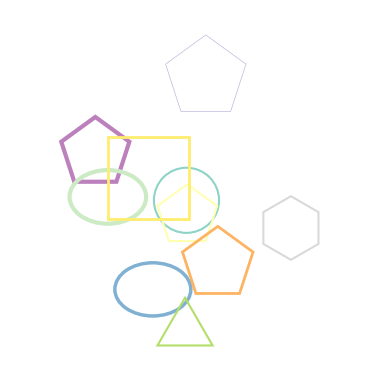[{"shape": "circle", "thickness": 1.5, "radius": 0.42, "center": [0.484, 0.48]}, {"shape": "pentagon", "thickness": 1.5, "radius": 0.41, "center": [0.487, 0.44]}, {"shape": "pentagon", "thickness": 0.5, "radius": 0.55, "center": [0.534, 0.799]}, {"shape": "oval", "thickness": 2.5, "radius": 0.49, "center": [0.397, 0.248]}, {"shape": "pentagon", "thickness": 2, "radius": 0.48, "center": [0.566, 0.316]}, {"shape": "triangle", "thickness": 1.5, "radius": 0.41, "center": [0.481, 0.144]}, {"shape": "hexagon", "thickness": 1.5, "radius": 0.41, "center": [0.756, 0.408]}, {"shape": "pentagon", "thickness": 3, "radius": 0.46, "center": [0.248, 0.603]}, {"shape": "oval", "thickness": 3, "radius": 0.5, "center": [0.28, 0.489]}, {"shape": "square", "thickness": 2, "radius": 0.53, "center": [0.386, 0.538]}]